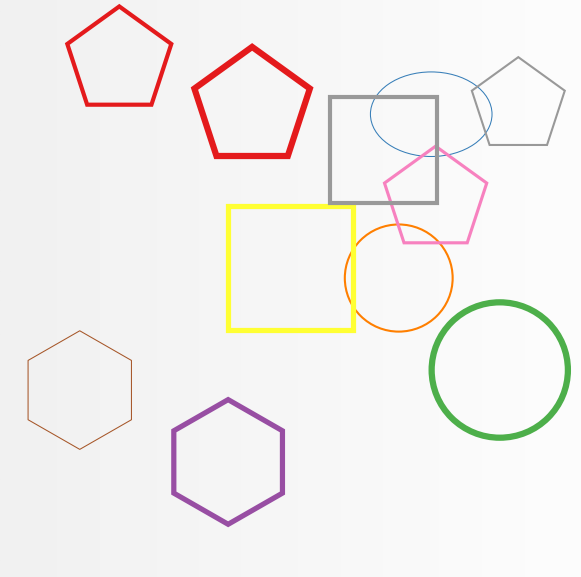[{"shape": "pentagon", "thickness": 3, "radius": 0.52, "center": [0.434, 0.813]}, {"shape": "pentagon", "thickness": 2, "radius": 0.47, "center": [0.205, 0.894]}, {"shape": "oval", "thickness": 0.5, "radius": 0.52, "center": [0.742, 0.801]}, {"shape": "circle", "thickness": 3, "radius": 0.59, "center": [0.86, 0.358]}, {"shape": "hexagon", "thickness": 2.5, "radius": 0.54, "center": [0.392, 0.199]}, {"shape": "circle", "thickness": 1, "radius": 0.46, "center": [0.686, 0.518]}, {"shape": "square", "thickness": 2.5, "radius": 0.54, "center": [0.499, 0.535]}, {"shape": "hexagon", "thickness": 0.5, "radius": 0.51, "center": [0.137, 0.324]}, {"shape": "pentagon", "thickness": 1.5, "radius": 0.46, "center": [0.749, 0.654]}, {"shape": "square", "thickness": 2, "radius": 0.46, "center": [0.659, 0.739]}, {"shape": "pentagon", "thickness": 1, "radius": 0.42, "center": [0.892, 0.816]}]